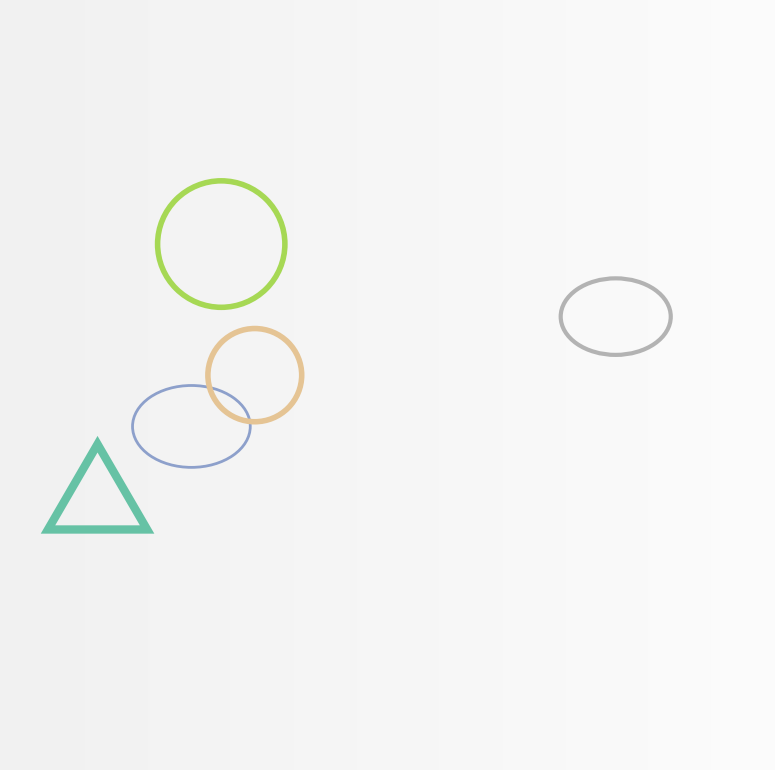[{"shape": "triangle", "thickness": 3, "radius": 0.37, "center": [0.126, 0.349]}, {"shape": "oval", "thickness": 1, "radius": 0.38, "center": [0.247, 0.446]}, {"shape": "circle", "thickness": 2, "radius": 0.41, "center": [0.285, 0.683]}, {"shape": "circle", "thickness": 2, "radius": 0.3, "center": [0.329, 0.513]}, {"shape": "oval", "thickness": 1.5, "radius": 0.36, "center": [0.794, 0.589]}]